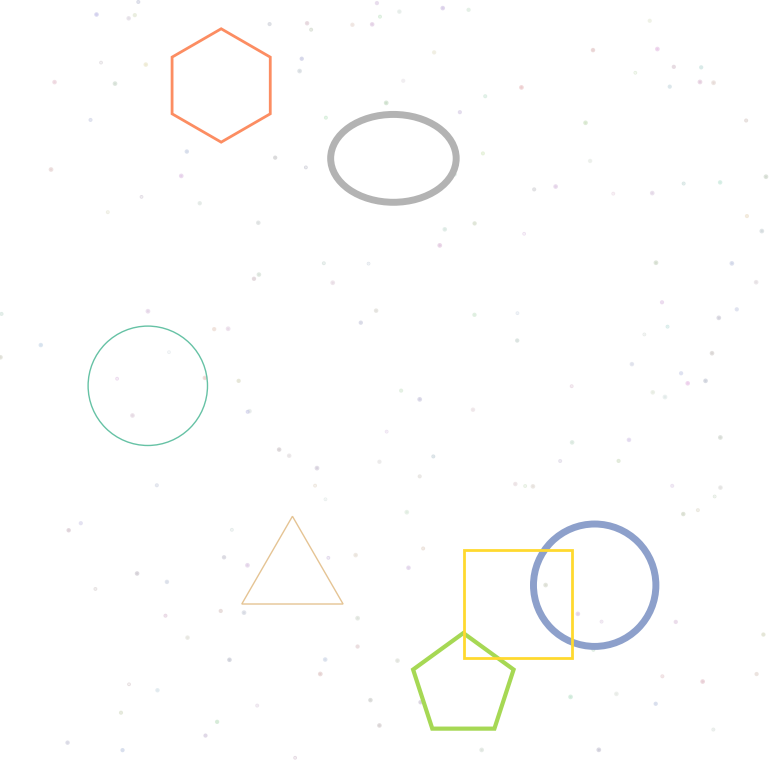[{"shape": "circle", "thickness": 0.5, "radius": 0.39, "center": [0.192, 0.499]}, {"shape": "hexagon", "thickness": 1, "radius": 0.37, "center": [0.287, 0.889]}, {"shape": "circle", "thickness": 2.5, "radius": 0.4, "center": [0.772, 0.24]}, {"shape": "pentagon", "thickness": 1.5, "radius": 0.34, "center": [0.602, 0.109]}, {"shape": "square", "thickness": 1, "radius": 0.35, "center": [0.673, 0.216]}, {"shape": "triangle", "thickness": 0.5, "radius": 0.38, "center": [0.38, 0.254]}, {"shape": "oval", "thickness": 2.5, "radius": 0.41, "center": [0.511, 0.794]}]